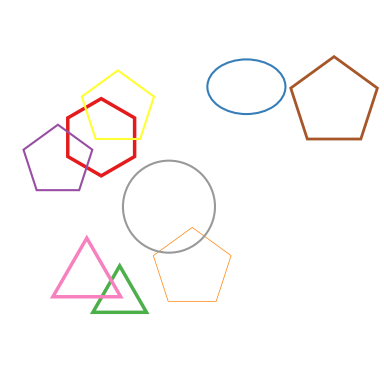[{"shape": "hexagon", "thickness": 2.5, "radius": 0.5, "center": [0.263, 0.644]}, {"shape": "oval", "thickness": 1.5, "radius": 0.51, "center": [0.64, 0.775]}, {"shape": "triangle", "thickness": 2.5, "radius": 0.4, "center": [0.311, 0.229]}, {"shape": "pentagon", "thickness": 1.5, "radius": 0.47, "center": [0.15, 0.582]}, {"shape": "pentagon", "thickness": 0.5, "radius": 0.53, "center": [0.499, 0.303]}, {"shape": "pentagon", "thickness": 1.5, "radius": 0.49, "center": [0.306, 0.719]}, {"shape": "pentagon", "thickness": 2, "radius": 0.59, "center": [0.868, 0.735]}, {"shape": "triangle", "thickness": 2.5, "radius": 0.51, "center": [0.225, 0.28]}, {"shape": "circle", "thickness": 1.5, "radius": 0.6, "center": [0.439, 0.463]}]